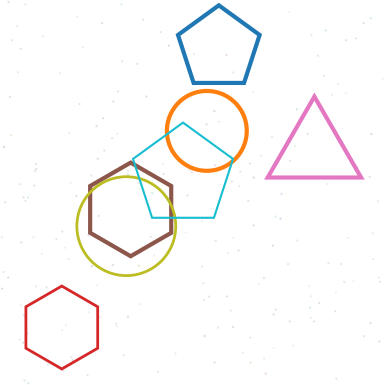[{"shape": "pentagon", "thickness": 3, "radius": 0.56, "center": [0.568, 0.875]}, {"shape": "circle", "thickness": 3, "radius": 0.52, "center": [0.537, 0.66]}, {"shape": "hexagon", "thickness": 2, "radius": 0.54, "center": [0.161, 0.149]}, {"shape": "hexagon", "thickness": 3, "radius": 0.61, "center": [0.339, 0.456]}, {"shape": "triangle", "thickness": 3, "radius": 0.7, "center": [0.817, 0.609]}, {"shape": "circle", "thickness": 2, "radius": 0.64, "center": [0.328, 0.413]}, {"shape": "pentagon", "thickness": 1.5, "radius": 0.68, "center": [0.475, 0.545]}]